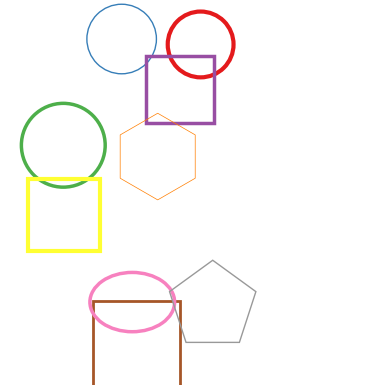[{"shape": "circle", "thickness": 3, "radius": 0.43, "center": [0.521, 0.885]}, {"shape": "circle", "thickness": 1, "radius": 0.45, "center": [0.316, 0.899]}, {"shape": "circle", "thickness": 2.5, "radius": 0.54, "center": [0.164, 0.623]}, {"shape": "square", "thickness": 2.5, "radius": 0.44, "center": [0.467, 0.767]}, {"shape": "hexagon", "thickness": 0.5, "radius": 0.56, "center": [0.41, 0.593]}, {"shape": "square", "thickness": 3, "radius": 0.47, "center": [0.166, 0.441]}, {"shape": "square", "thickness": 2, "radius": 0.56, "center": [0.356, 0.105]}, {"shape": "oval", "thickness": 2.5, "radius": 0.55, "center": [0.344, 0.215]}, {"shape": "pentagon", "thickness": 1, "radius": 0.59, "center": [0.552, 0.206]}]